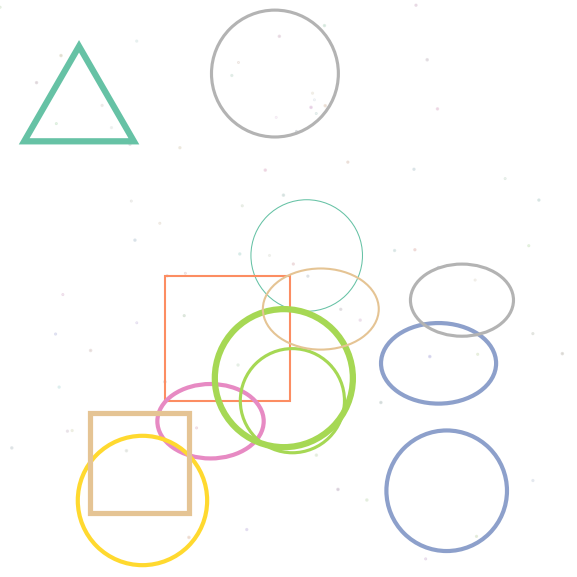[{"shape": "triangle", "thickness": 3, "radius": 0.55, "center": [0.137, 0.809]}, {"shape": "circle", "thickness": 0.5, "radius": 0.48, "center": [0.531, 0.557]}, {"shape": "square", "thickness": 1, "radius": 0.54, "center": [0.395, 0.412]}, {"shape": "oval", "thickness": 2, "radius": 0.5, "center": [0.759, 0.37]}, {"shape": "circle", "thickness": 2, "radius": 0.52, "center": [0.773, 0.149]}, {"shape": "oval", "thickness": 2, "radius": 0.46, "center": [0.365, 0.27]}, {"shape": "circle", "thickness": 1.5, "radius": 0.45, "center": [0.506, 0.305]}, {"shape": "circle", "thickness": 3, "radius": 0.6, "center": [0.492, 0.344]}, {"shape": "circle", "thickness": 2, "radius": 0.56, "center": [0.247, 0.132]}, {"shape": "oval", "thickness": 1, "radius": 0.5, "center": [0.556, 0.464]}, {"shape": "square", "thickness": 2.5, "radius": 0.43, "center": [0.242, 0.198]}, {"shape": "oval", "thickness": 1.5, "radius": 0.45, "center": [0.8, 0.479]}, {"shape": "circle", "thickness": 1.5, "radius": 0.55, "center": [0.476, 0.872]}]